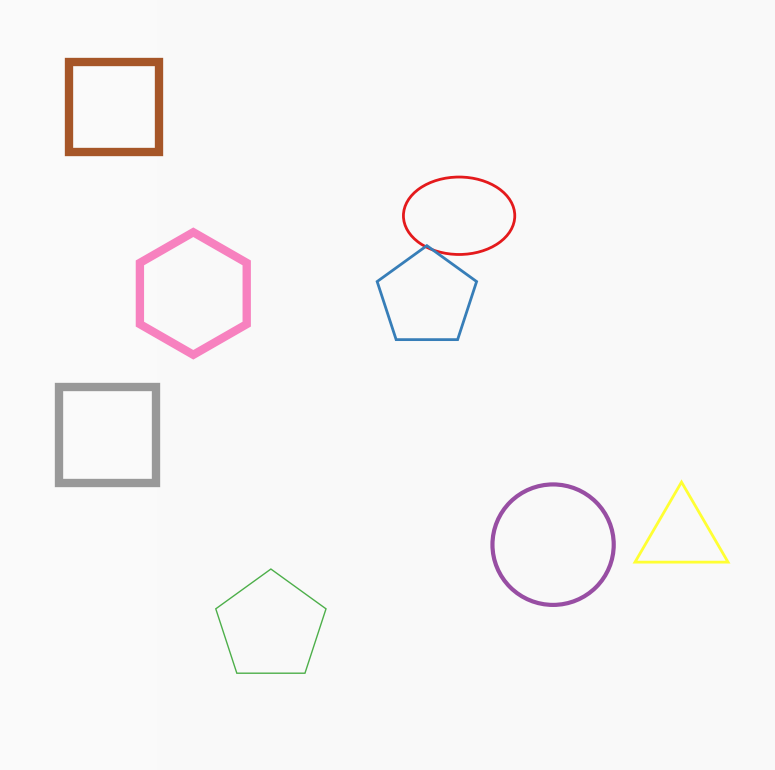[{"shape": "oval", "thickness": 1, "radius": 0.36, "center": [0.592, 0.72]}, {"shape": "pentagon", "thickness": 1, "radius": 0.34, "center": [0.551, 0.613]}, {"shape": "pentagon", "thickness": 0.5, "radius": 0.37, "center": [0.35, 0.186]}, {"shape": "circle", "thickness": 1.5, "radius": 0.39, "center": [0.714, 0.293]}, {"shape": "triangle", "thickness": 1, "radius": 0.35, "center": [0.879, 0.305]}, {"shape": "square", "thickness": 3, "radius": 0.29, "center": [0.147, 0.861]}, {"shape": "hexagon", "thickness": 3, "radius": 0.4, "center": [0.249, 0.619]}, {"shape": "square", "thickness": 3, "radius": 0.31, "center": [0.139, 0.435]}]